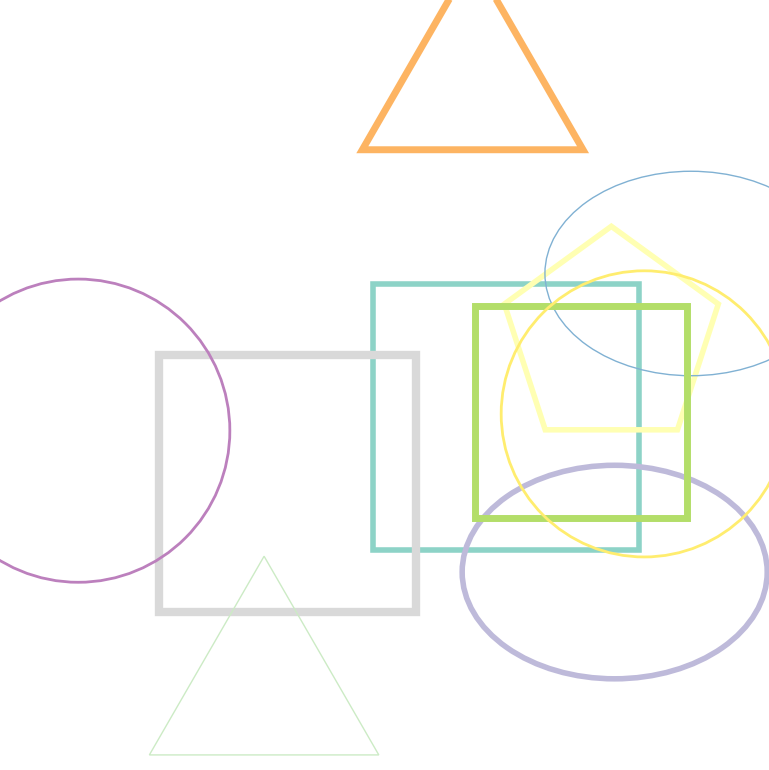[{"shape": "square", "thickness": 2, "radius": 0.86, "center": [0.657, 0.459]}, {"shape": "pentagon", "thickness": 2, "radius": 0.73, "center": [0.794, 0.56]}, {"shape": "oval", "thickness": 2, "radius": 0.99, "center": [0.798, 0.257]}, {"shape": "oval", "thickness": 0.5, "radius": 0.95, "center": [0.897, 0.645]}, {"shape": "triangle", "thickness": 2.5, "radius": 0.83, "center": [0.614, 0.888]}, {"shape": "square", "thickness": 2.5, "radius": 0.69, "center": [0.754, 0.465]}, {"shape": "square", "thickness": 3, "radius": 0.83, "center": [0.373, 0.372]}, {"shape": "circle", "thickness": 1, "radius": 0.98, "center": [0.102, 0.441]}, {"shape": "triangle", "thickness": 0.5, "radius": 0.86, "center": [0.343, 0.106]}, {"shape": "circle", "thickness": 1, "radius": 0.93, "center": [0.837, 0.463]}]